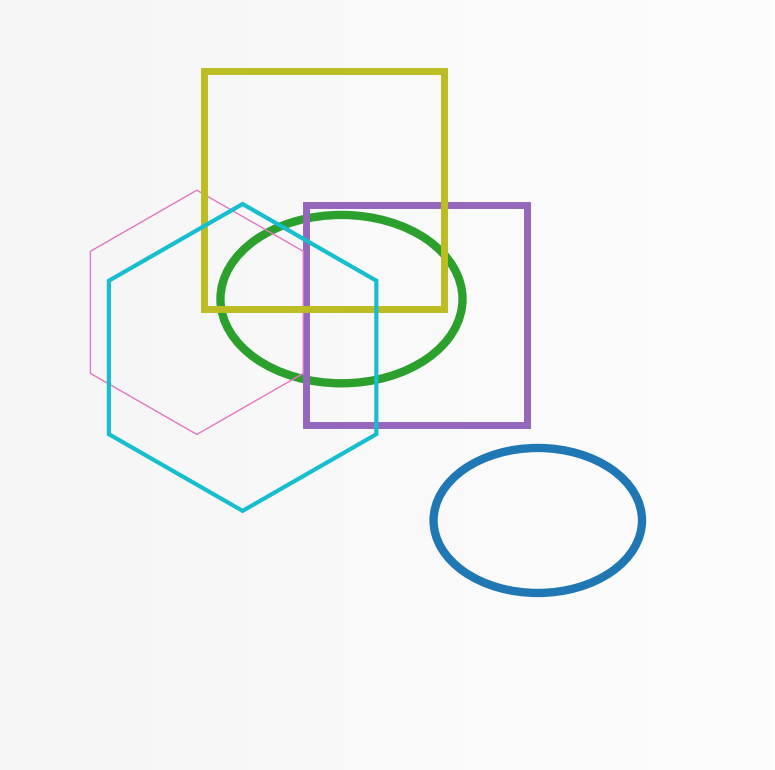[{"shape": "oval", "thickness": 3, "radius": 0.67, "center": [0.694, 0.324]}, {"shape": "oval", "thickness": 3, "radius": 0.78, "center": [0.441, 0.612]}, {"shape": "square", "thickness": 2.5, "radius": 0.71, "center": [0.538, 0.591]}, {"shape": "hexagon", "thickness": 0.5, "radius": 0.79, "center": [0.254, 0.594]}, {"shape": "square", "thickness": 2.5, "radius": 0.77, "center": [0.418, 0.754]}, {"shape": "hexagon", "thickness": 1.5, "radius": 1.0, "center": [0.313, 0.536]}]